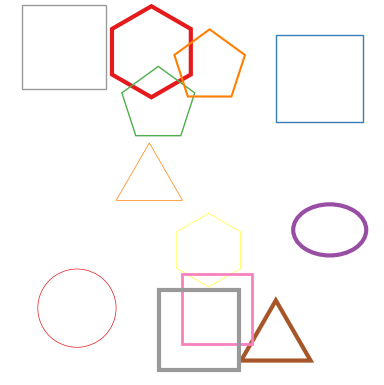[{"shape": "circle", "thickness": 0.5, "radius": 0.51, "center": [0.2, 0.2]}, {"shape": "hexagon", "thickness": 3, "radius": 0.59, "center": [0.393, 0.866]}, {"shape": "square", "thickness": 1, "radius": 0.56, "center": [0.829, 0.796]}, {"shape": "pentagon", "thickness": 1, "radius": 0.5, "center": [0.411, 0.728]}, {"shape": "oval", "thickness": 3, "radius": 0.47, "center": [0.856, 0.403]}, {"shape": "triangle", "thickness": 0.5, "radius": 0.5, "center": [0.388, 0.529]}, {"shape": "pentagon", "thickness": 1.5, "radius": 0.48, "center": [0.545, 0.827]}, {"shape": "hexagon", "thickness": 0.5, "radius": 0.48, "center": [0.542, 0.35]}, {"shape": "triangle", "thickness": 3, "radius": 0.52, "center": [0.716, 0.116]}, {"shape": "square", "thickness": 2, "radius": 0.45, "center": [0.564, 0.197]}, {"shape": "square", "thickness": 3, "radius": 0.52, "center": [0.517, 0.142]}, {"shape": "square", "thickness": 1, "radius": 0.55, "center": [0.166, 0.878]}]